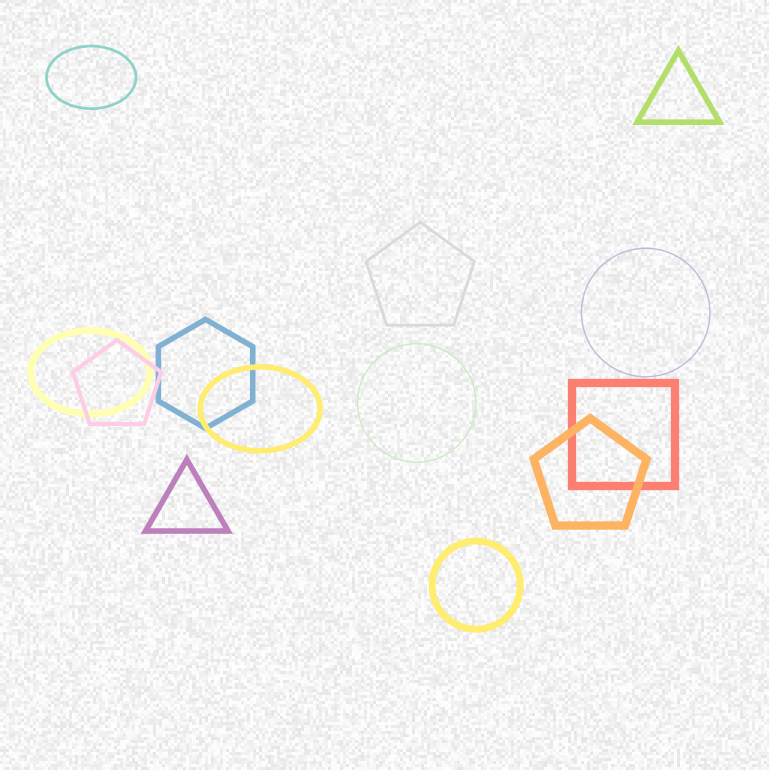[{"shape": "oval", "thickness": 1, "radius": 0.29, "center": [0.118, 0.9]}, {"shape": "oval", "thickness": 2.5, "radius": 0.39, "center": [0.117, 0.516]}, {"shape": "circle", "thickness": 0.5, "radius": 0.42, "center": [0.839, 0.594]}, {"shape": "square", "thickness": 3, "radius": 0.33, "center": [0.81, 0.436]}, {"shape": "hexagon", "thickness": 2, "radius": 0.35, "center": [0.267, 0.514]}, {"shape": "pentagon", "thickness": 3, "radius": 0.39, "center": [0.766, 0.38]}, {"shape": "triangle", "thickness": 2, "radius": 0.31, "center": [0.881, 0.872]}, {"shape": "pentagon", "thickness": 1.5, "radius": 0.3, "center": [0.152, 0.498]}, {"shape": "pentagon", "thickness": 1, "radius": 0.37, "center": [0.546, 0.638]}, {"shape": "triangle", "thickness": 2, "radius": 0.31, "center": [0.243, 0.341]}, {"shape": "circle", "thickness": 0.5, "radius": 0.38, "center": [0.541, 0.477]}, {"shape": "circle", "thickness": 2.5, "radius": 0.29, "center": [0.618, 0.24]}, {"shape": "oval", "thickness": 2, "radius": 0.39, "center": [0.338, 0.469]}]